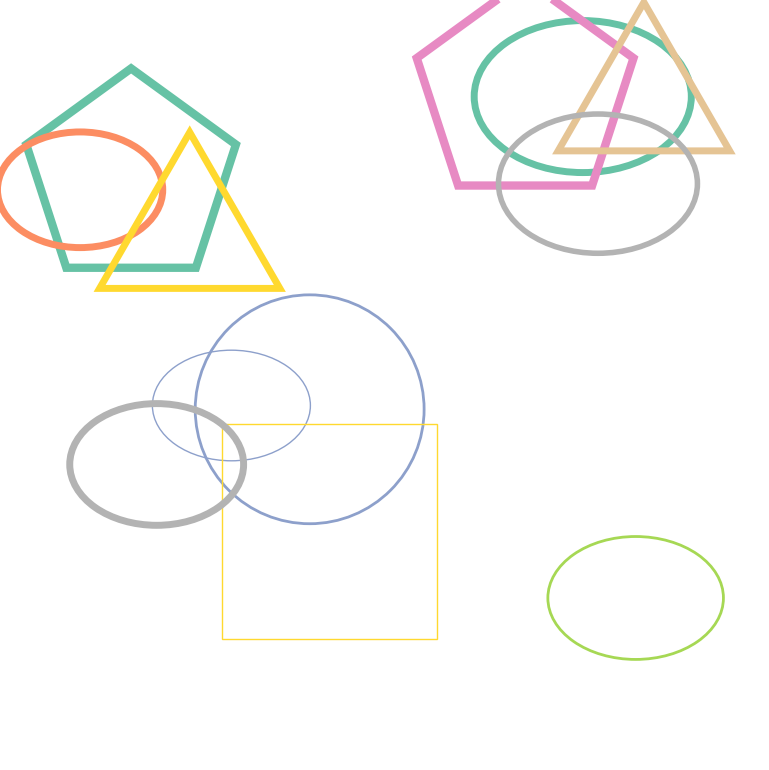[{"shape": "pentagon", "thickness": 3, "radius": 0.72, "center": [0.17, 0.768]}, {"shape": "oval", "thickness": 2.5, "radius": 0.7, "center": [0.757, 0.875]}, {"shape": "oval", "thickness": 2.5, "radius": 0.54, "center": [0.104, 0.754]}, {"shape": "oval", "thickness": 0.5, "radius": 0.51, "center": [0.301, 0.473]}, {"shape": "circle", "thickness": 1, "radius": 0.74, "center": [0.402, 0.468]}, {"shape": "pentagon", "thickness": 3, "radius": 0.74, "center": [0.682, 0.879]}, {"shape": "oval", "thickness": 1, "radius": 0.57, "center": [0.826, 0.223]}, {"shape": "triangle", "thickness": 2.5, "radius": 0.68, "center": [0.246, 0.693]}, {"shape": "square", "thickness": 0.5, "radius": 0.7, "center": [0.428, 0.31]}, {"shape": "triangle", "thickness": 2.5, "radius": 0.64, "center": [0.836, 0.868]}, {"shape": "oval", "thickness": 2.5, "radius": 0.56, "center": [0.203, 0.397]}, {"shape": "oval", "thickness": 2, "radius": 0.65, "center": [0.777, 0.761]}]